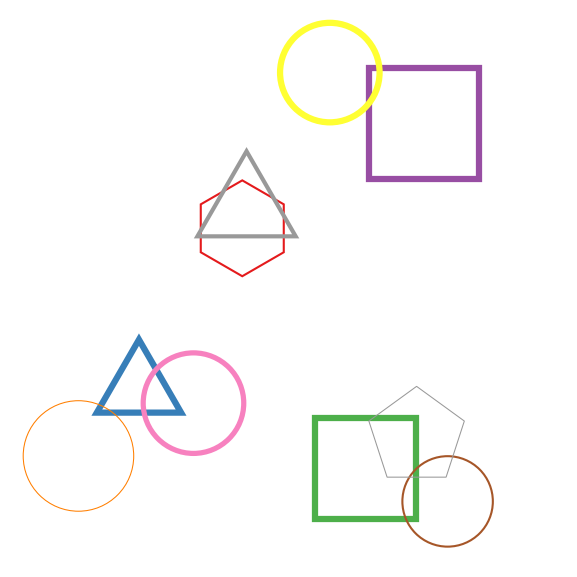[{"shape": "hexagon", "thickness": 1, "radius": 0.41, "center": [0.42, 0.604]}, {"shape": "triangle", "thickness": 3, "radius": 0.42, "center": [0.241, 0.327]}, {"shape": "square", "thickness": 3, "radius": 0.43, "center": [0.633, 0.188]}, {"shape": "square", "thickness": 3, "radius": 0.48, "center": [0.734, 0.785]}, {"shape": "circle", "thickness": 0.5, "radius": 0.48, "center": [0.136, 0.21]}, {"shape": "circle", "thickness": 3, "radius": 0.43, "center": [0.571, 0.873]}, {"shape": "circle", "thickness": 1, "radius": 0.39, "center": [0.775, 0.131]}, {"shape": "circle", "thickness": 2.5, "radius": 0.44, "center": [0.335, 0.301]}, {"shape": "triangle", "thickness": 2, "radius": 0.49, "center": [0.427, 0.639]}, {"shape": "pentagon", "thickness": 0.5, "radius": 0.43, "center": [0.721, 0.243]}]